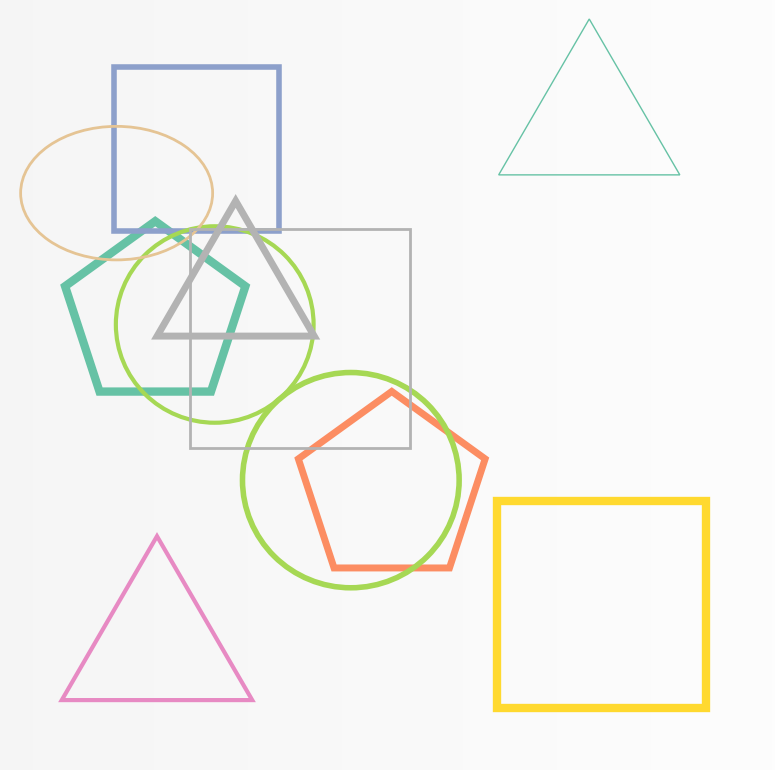[{"shape": "triangle", "thickness": 0.5, "radius": 0.67, "center": [0.76, 0.84]}, {"shape": "pentagon", "thickness": 3, "radius": 0.61, "center": [0.2, 0.59]}, {"shape": "pentagon", "thickness": 2.5, "radius": 0.63, "center": [0.505, 0.365]}, {"shape": "square", "thickness": 2, "radius": 0.53, "center": [0.254, 0.807]}, {"shape": "triangle", "thickness": 1.5, "radius": 0.71, "center": [0.203, 0.162]}, {"shape": "circle", "thickness": 2, "radius": 0.7, "center": [0.453, 0.376]}, {"shape": "circle", "thickness": 1.5, "radius": 0.64, "center": [0.277, 0.579]}, {"shape": "square", "thickness": 3, "radius": 0.67, "center": [0.776, 0.214]}, {"shape": "oval", "thickness": 1, "radius": 0.62, "center": [0.15, 0.749]}, {"shape": "triangle", "thickness": 2.5, "radius": 0.58, "center": [0.304, 0.622]}, {"shape": "square", "thickness": 1, "radius": 0.71, "center": [0.387, 0.561]}]